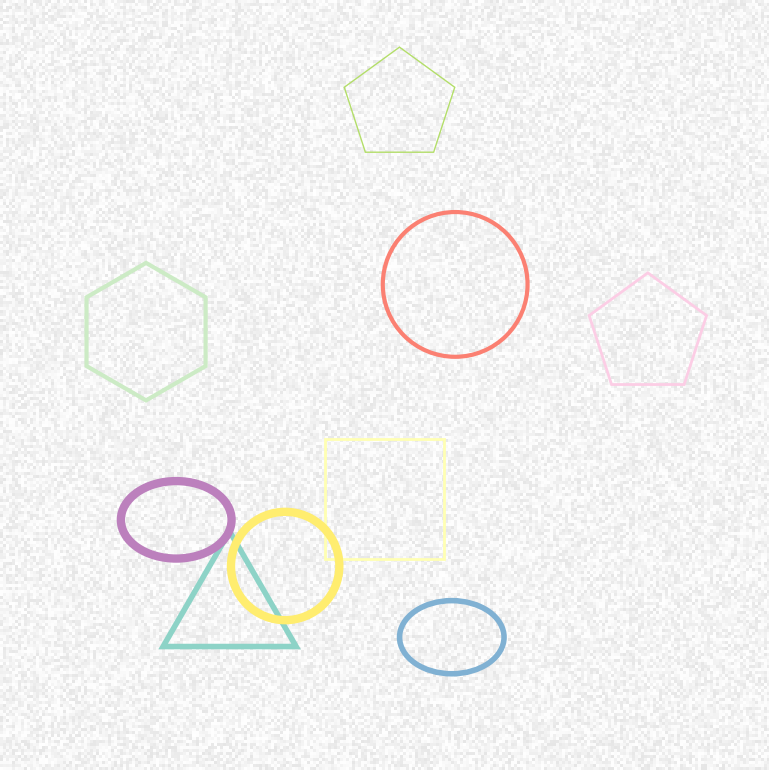[{"shape": "triangle", "thickness": 2, "radius": 0.5, "center": [0.298, 0.21]}, {"shape": "square", "thickness": 1, "radius": 0.39, "center": [0.499, 0.352]}, {"shape": "circle", "thickness": 1.5, "radius": 0.47, "center": [0.591, 0.631]}, {"shape": "oval", "thickness": 2, "radius": 0.34, "center": [0.587, 0.172]}, {"shape": "pentagon", "thickness": 0.5, "radius": 0.38, "center": [0.519, 0.863]}, {"shape": "pentagon", "thickness": 1, "radius": 0.4, "center": [0.841, 0.565]}, {"shape": "oval", "thickness": 3, "radius": 0.36, "center": [0.229, 0.325]}, {"shape": "hexagon", "thickness": 1.5, "radius": 0.45, "center": [0.19, 0.569]}, {"shape": "circle", "thickness": 3, "radius": 0.35, "center": [0.37, 0.265]}]